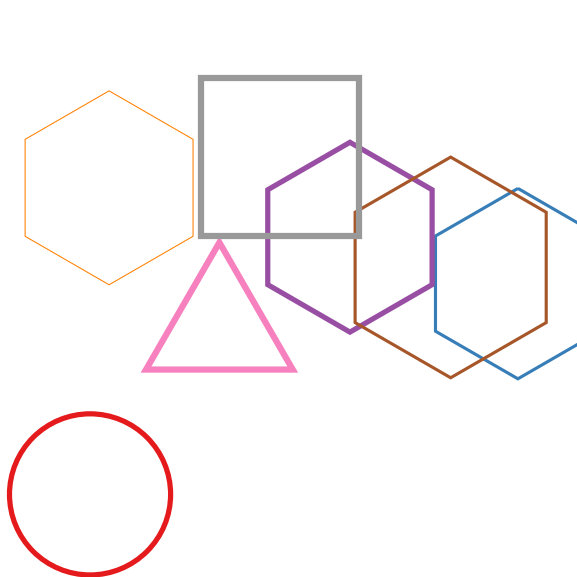[{"shape": "circle", "thickness": 2.5, "radius": 0.7, "center": [0.156, 0.143]}, {"shape": "hexagon", "thickness": 1.5, "radius": 0.82, "center": [0.897, 0.508]}, {"shape": "hexagon", "thickness": 2.5, "radius": 0.82, "center": [0.606, 0.588]}, {"shape": "hexagon", "thickness": 0.5, "radius": 0.84, "center": [0.189, 0.674]}, {"shape": "hexagon", "thickness": 1.5, "radius": 0.96, "center": [0.78, 0.536]}, {"shape": "triangle", "thickness": 3, "radius": 0.73, "center": [0.38, 0.433]}, {"shape": "square", "thickness": 3, "radius": 0.68, "center": [0.485, 0.727]}]